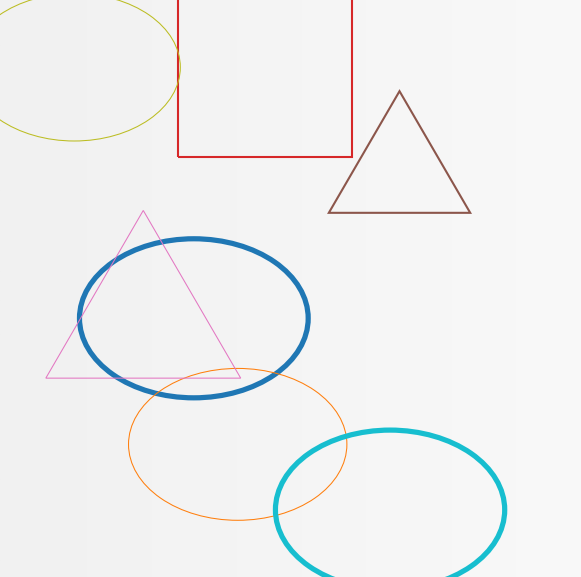[{"shape": "oval", "thickness": 2.5, "radius": 0.98, "center": [0.333, 0.448]}, {"shape": "oval", "thickness": 0.5, "radius": 0.94, "center": [0.409, 0.23]}, {"shape": "square", "thickness": 1, "radius": 0.75, "center": [0.456, 0.877]}, {"shape": "triangle", "thickness": 1, "radius": 0.7, "center": [0.687, 0.701]}, {"shape": "triangle", "thickness": 0.5, "radius": 0.97, "center": [0.246, 0.441]}, {"shape": "oval", "thickness": 0.5, "radius": 0.91, "center": [0.128, 0.883]}, {"shape": "oval", "thickness": 2.5, "radius": 0.99, "center": [0.671, 0.116]}]